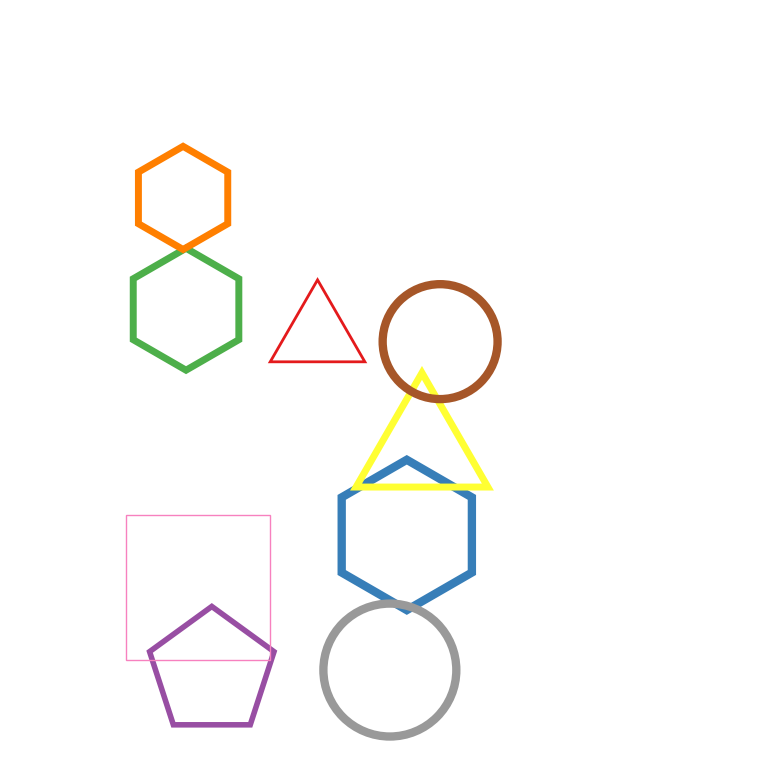[{"shape": "triangle", "thickness": 1, "radius": 0.35, "center": [0.412, 0.566]}, {"shape": "hexagon", "thickness": 3, "radius": 0.49, "center": [0.528, 0.305]}, {"shape": "hexagon", "thickness": 2.5, "radius": 0.4, "center": [0.242, 0.598]}, {"shape": "pentagon", "thickness": 2, "radius": 0.42, "center": [0.275, 0.127]}, {"shape": "hexagon", "thickness": 2.5, "radius": 0.33, "center": [0.238, 0.743]}, {"shape": "triangle", "thickness": 2.5, "radius": 0.49, "center": [0.548, 0.417]}, {"shape": "circle", "thickness": 3, "radius": 0.37, "center": [0.572, 0.556]}, {"shape": "square", "thickness": 0.5, "radius": 0.47, "center": [0.257, 0.237]}, {"shape": "circle", "thickness": 3, "radius": 0.43, "center": [0.506, 0.13]}]